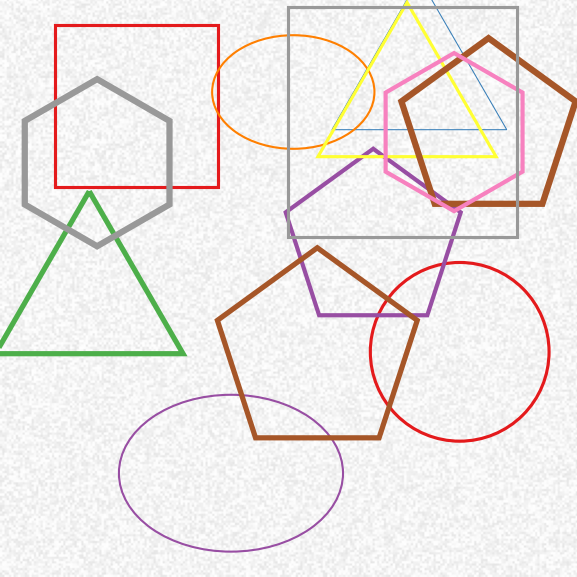[{"shape": "square", "thickness": 1.5, "radius": 0.7, "center": [0.237, 0.816]}, {"shape": "circle", "thickness": 1.5, "radius": 0.77, "center": [0.796, 0.39]}, {"shape": "triangle", "thickness": 0.5, "radius": 0.87, "center": [0.726, 0.862]}, {"shape": "triangle", "thickness": 2.5, "radius": 0.94, "center": [0.155, 0.48]}, {"shape": "oval", "thickness": 1, "radius": 0.97, "center": [0.4, 0.18]}, {"shape": "pentagon", "thickness": 2, "radius": 0.8, "center": [0.646, 0.582]}, {"shape": "oval", "thickness": 1, "radius": 0.7, "center": [0.508, 0.84]}, {"shape": "triangle", "thickness": 1.5, "radius": 0.89, "center": [0.705, 0.817]}, {"shape": "pentagon", "thickness": 2.5, "radius": 0.91, "center": [0.549, 0.388]}, {"shape": "pentagon", "thickness": 3, "radius": 0.79, "center": [0.846, 0.775]}, {"shape": "hexagon", "thickness": 2, "radius": 0.68, "center": [0.786, 0.77]}, {"shape": "hexagon", "thickness": 3, "radius": 0.72, "center": [0.168, 0.717]}, {"shape": "square", "thickness": 1.5, "radius": 0.99, "center": [0.697, 0.788]}]